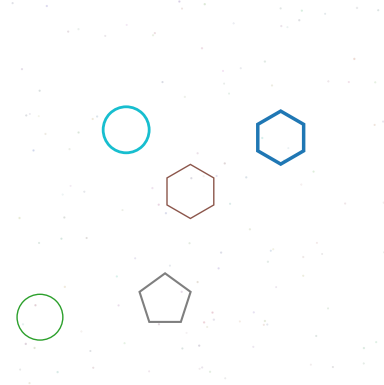[{"shape": "hexagon", "thickness": 2.5, "radius": 0.34, "center": [0.729, 0.643]}, {"shape": "circle", "thickness": 1, "radius": 0.3, "center": [0.104, 0.176]}, {"shape": "hexagon", "thickness": 1, "radius": 0.35, "center": [0.495, 0.503]}, {"shape": "pentagon", "thickness": 1.5, "radius": 0.35, "center": [0.429, 0.22]}, {"shape": "circle", "thickness": 2, "radius": 0.3, "center": [0.328, 0.663]}]